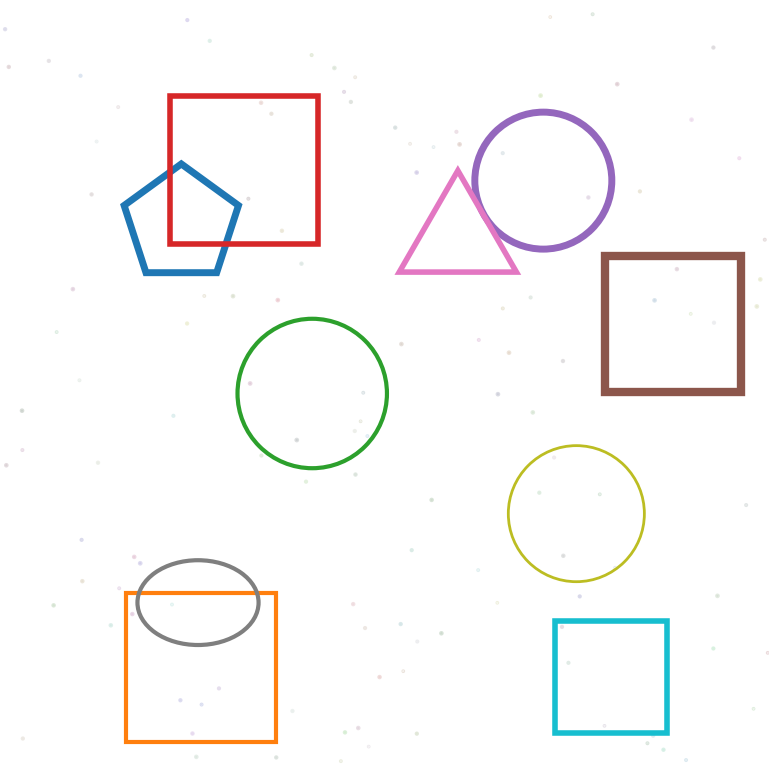[{"shape": "pentagon", "thickness": 2.5, "radius": 0.39, "center": [0.235, 0.709]}, {"shape": "square", "thickness": 1.5, "radius": 0.48, "center": [0.261, 0.133]}, {"shape": "circle", "thickness": 1.5, "radius": 0.49, "center": [0.405, 0.489]}, {"shape": "square", "thickness": 2, "radius": 0.48, "center": [0.317, 0.779]}, {"shape": "circle", "thickness": 2.5, "radius": 0.44, "center": [0.706, 0.765]}, {"shape": "square", "thickness": 3, "radius": 0.44, "center": [0.874, 0.579]}, {"shape": "triangle", "thickness": 2, "radius": 0.44, "center": [0.595, 0.691]}, {"shape": "oval", "thickness": 1.5, "radius": 0.39, "center": [0.257, 0.217]}, {"shape": "circle", "thickness": 1, "radius": 0.44, "center": [0.748, 0.333]}, {"shape": "square", "thickness": 2, "radius": 0.37, "center": [0.794, 0.121]}]